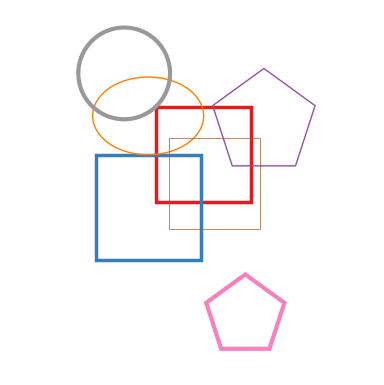[{"shape": "square", "thickness": 2.5, "radius": 0.62, "center": [0.527, 0.598]}, {"shape": "square", "thickness": 2.5, "radius": 0.68, "center": [0.385, 0.461]}, {"shape": "pentagon", "thickness": 1, "radius": 0.7, "center": [0.685, 0.682]}, {"shape": "oval", "thickness": 1, "radius": 0.72, "center": [0.385, 0.699]}, {"shape": "square", "thickness": 0.5, "radius": 0.59, "center": [0.556, 0.524]}, {"shape": "pentagon", "thickness": 3, "radius": 0.53, "center": [0.637, 0.18]}, {"shape": "circle", "thickness": 3, "radius": 0.6, "center": [0.323, 0.809]}]